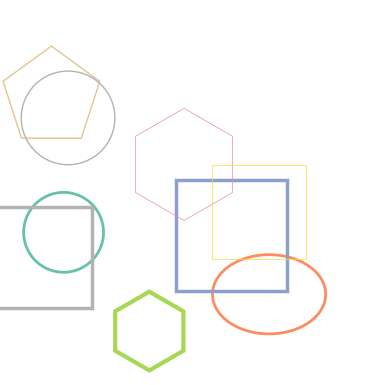[{"shape": "circle", "thickness": 2, "radius": 0.52, "center": [0.165, 0.397]}, {"shape": "oval", "thickness": 2, "radius": 0.74, "center": [0.699, 0.236]}, {"shape": "square", "thickness": 2.5, "radius": 0.72, "center": [0.601, 0.389]}, {"shape": "hexagon", "thickness": 0.5, "radius": 0.73, "center": [0.478, 0.573]}, {"shape": "hexagon", "thickness": 3, "radius": 0.51, "center": [0.388, 0.14]}, {"shape": "square", "thickness": 0.5, "radius": 0.61, "center": [0.673, 0.449]}, {"shape": "pentagon", "thickness": 1, "radius": 0.66, "center": [0.134, 0.748]}, {"shape": "square", "thickness": 2.5, "radius": 0.66, "center": [0.107, 0.331]}, {"shape": "circle", "thickness": 1, "radius": 0.61, "center": [0.177, 0.694]}]